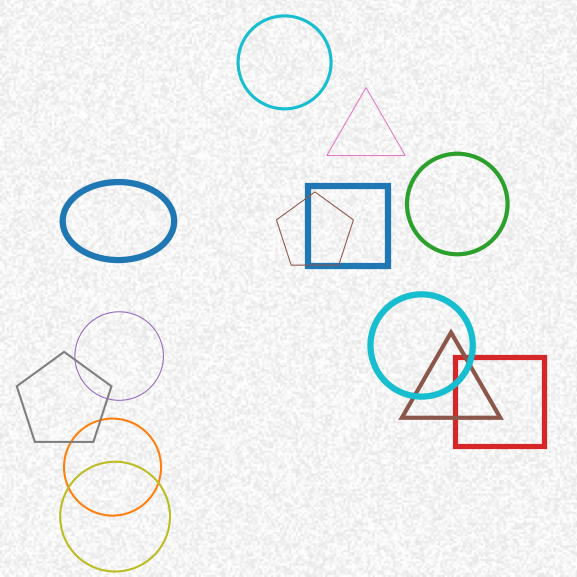[{"shape": "oval", "thickness": 3, "radius": 0.48, "center": [0.205, 0.616]}, {"shape": "square", "thickness": 3, "radius": 0.34, "center": [0.603, 0.608]}, {"shape": "circle", "thickness": 1, "radius": 0.42, "center": [0.195, 0.19]}, {"shape": "circle", "thickness": 2, "radius": 0.44, "center": [0.792, 0.646]}, {"shape": "square", "thickness": 2.5, "radius": 0.38, "center": [0.865, 0.304]}, {"shape": "circle", "thickness": 0.5, "radius": 0.38, "center": [0.206, 0.383]}, {"shape": "triangle", "thickness": 2, "radius": 0.49, "center": [0.781, 0.325]}, {"shape": "pentagon", "thickness": 0.5, "radius": 0.35, "center": [0.545, 0.597]}, {"shape": "triangle", "thickness": 0.5, "radius": 0.39, "center": [0.634, 0.769]}, {"shape": "pentagon", "thickness": 1, "radius": 0.43, "center": [0.111, 0.304]}, {"shape": "circle", "thickness": 1, "radius": 0.48, "center": [0.199, 0.105]}, {"shape": "circle", "thickness": 3, "radius": 0.44, "center": [0.73, 0.401]}, {"shape": "circle", "thickness": 1.5, "radius": 0.4, "center": [0.493, 0.891]}]